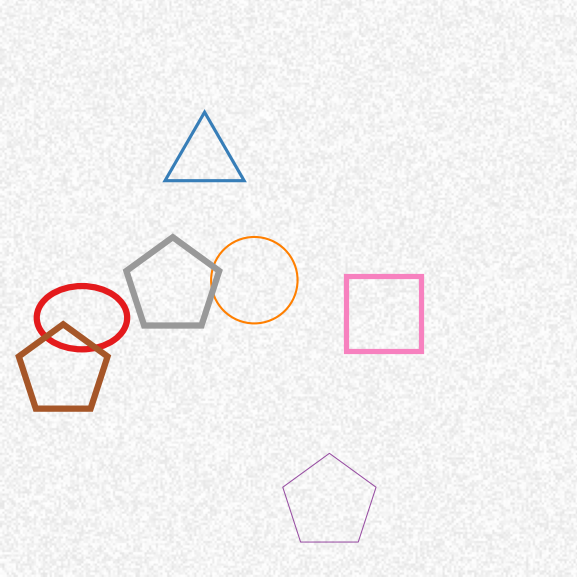[{"shape": "oval", "thickness": 3, "radius": 0.39, "center": [0.142, 0.449]}, {"shape": "triangle", "thickness": 1.5, "radius": 0.4, "center": [0.354, 0.726]}, {"shape": "pentagon", "thickness": 0.5, "radius": 0.42, "center": [0.57, 0.129]}, {"shape": "circle", "thickness": 1, "radius": 0.37, "center": [0.44, 0.514]}, {"shape": "pentagon", "thickness": 3, "radius": 0.4, "center": [0.109, 0.357]}, {"shape": "square", "thickness": 2.5, "radius": 0.33, "center": [0.665, 0.456]}, {"shape": "pentagon", "thickness": 3, "radius": 0.42, "center": [0.299, 0.504]}]